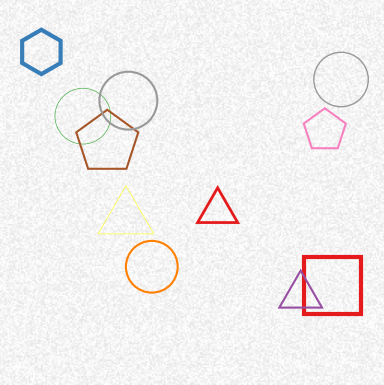[{"shape": "square", "thickness": 3, "radius": 0.37, "center": [0.864, 0.259]}, {"shape": "triangle", "thickness": 2, "radius": 0.3, "center": [0.565, 0.452]}, {"shape": "hexagon", "thickness": 3, "radius": 0.29, "center": [0.107, 0.865]}, {"shape": "circle", "thickness": 0.5, "radius": 0.36, "center": [0.215, 0.698]}, {"shape": "triangle", "thickness": 1.5, "radius": 0.32, "center": [0.781, 0.233]}, {"shape": "circle", "thickness": 1.5, "radius": 0.34, "center": [0.394, 0.307]}, {"shape": "triangle", "thickness": 0.5, "radius": 0.42, "center": [0.327, 0.434]}, {"shape": "pentagon", "thickness": 1.5, "radius": 0.42, "center": [0.279, 0.63]}, {"shape": "pentagon", "thickness": 1.5, "radius": 0.29, "center": [0.844, 0.661]}, {"shape": "circle", "thickness": 1.5, "radius": 0.38, "center": [0.333, 0.739]}, {"shape": "circle", "thickness": 1, "radius": 0.35, "center": [0.886, 0.793]}]